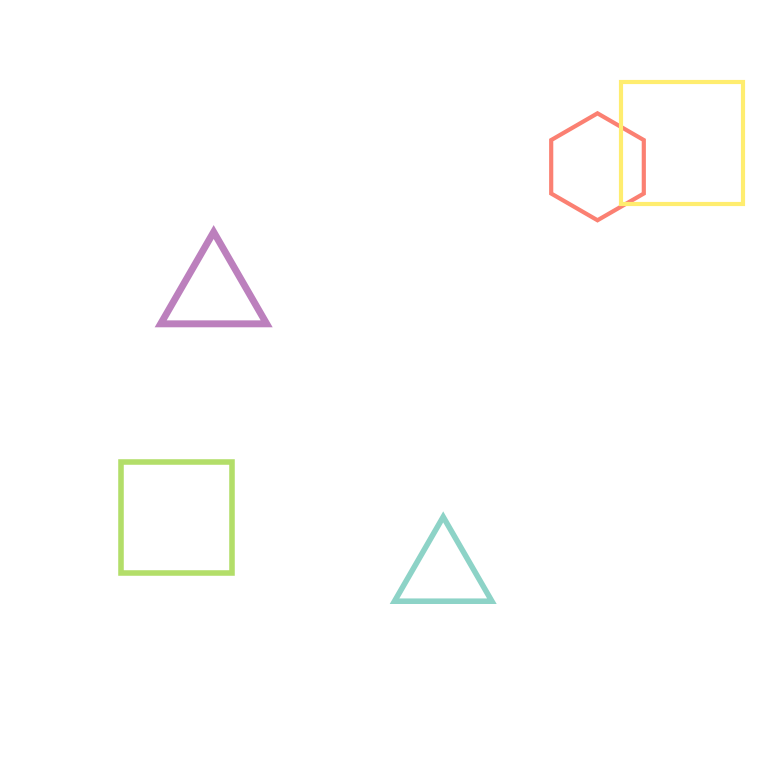[{"shape": "triangle", "thickness": 2, "radius": 0.36, "center": [0.576, 0.256]}, {"shape": "hexagon", "thickness": 1.5, "radius": 0.35, "center": [0.776, 0.783]}, {"shape": "square", "thickness": 2, "radius": 0.36, "center": [0.229, 0.328]}, {"shape": "triangle", "thickness": 2.5, "radius": 0.4, "center": [0.277, 0.619]}, {"shape": "square", "thickness": 1.5, "radius": 0.39, "center": [0.886, 0.814]}]